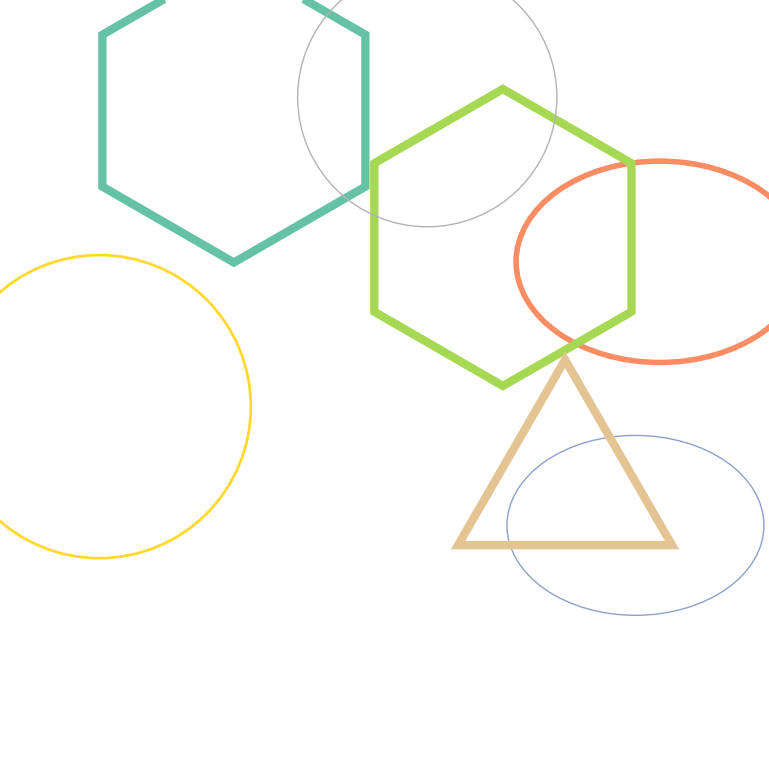[{"shape": "hexagon", "thickness": 3, "radius": 0.99, "center": [0.304, 0.856]}, {"shape": "oval", "thickness": 2, "radius": 0.93, "center": [0.857, 0.66]}, {"shape": "oval", "thickness": 0.5, "radius": 0.83, "center": [0.825, 0.318]}, {"shape": "hexagon", "thickness": 3, "radius": 0.96, "center": [0.653, 0.692]}, {"shape": "circle", "thickness": 1, "radius": 0.98, "center": [0.129, 0.472]}, {"shape": "triangle", "thickness": 3, "radius": 0.8, "center": [0.734, 0.372]}, {"shape": "circle", "thickness": 0.5, "radius": 0.84, "center": [0.555, 0.874]}]